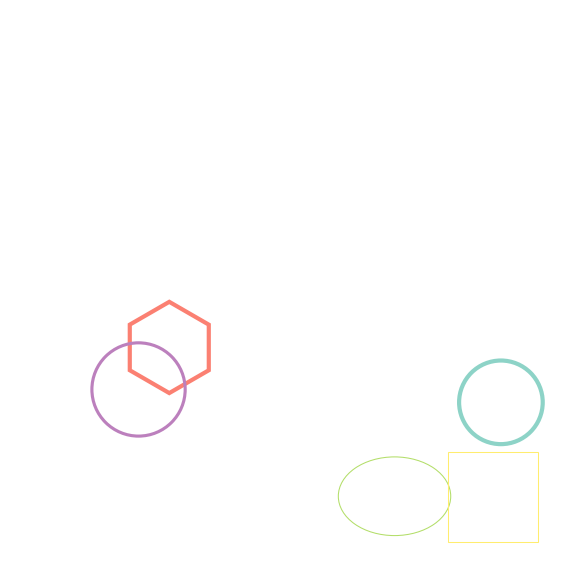[{"shape": "circle", "thickness": 2, "radius": 0.36, "center": [0.867, 0.302]}, {"shape": "hexagon", "thickness": 2, "radius": 0.39, "center": [0.293, 0.397]}, {"shape": "oval", "thickness": 0.5, "radius": 0.49, "center": [0.683, 0.14]}, {"shape": "circle", "thickness": 1.5, "radius": 0.4, "center": [0.24, 0.325]}, {"shape": "square", "thickness": 0.5, "radius": 0.39, "center": [0.853, 0.139]}]